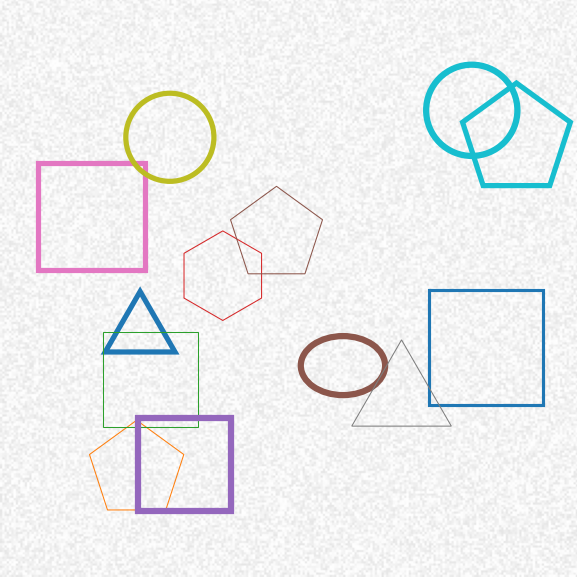[{"shape": "triangle", "thickness": 2.5, "radius": 0.35, "center": [0.243, 0.425]}, {"shape": "square", "thickness": 1.5, "radius": 0.5, "center": [0.842, 0.397]}, {"shape": "pentagon", "thickness": 0.5, "radius": 0.43, "center": [0.237, 0.186]}, {"shape": "square", "thickness": 0.5, "radius": 0.41, "center": [0.261, 0.342]}, {"shape": "hexagon", "thickness": 0.5, "radius": 0.39, "center": [0.386, 0.522]}, {"shape": "square", "thickness": 3, "radius": 0.4, "center": [0.319, 0.195]}, {"shape": "oval", "thickness": 3, "radius": 0.37, "center": [0.594, 0.366]}, {"shape": "pentagon", "thickness": 0.5, "radius": 0.42, "center": [0.479, 0.593]}, {"shape": "square", "thickness": 2.5, "radius": 0.46, "center": [0.159, 0.624]}, {"shape": "triangle", "thickness": 0.5, "radius": 0.5, "center": [0.695, 0.311]}, {"shape": "circle", "thickness": 2.5, "radius": 0.38, "center": [0.294, 0.761]}, {"shape": "circle", "thickness": 3, "radius": 0.39, "center": [0.817, 0.808]}, {"shape": "pentagon", "thickness": 2.5, "radius": 0.49, "center": [0.894, 0.757]}]